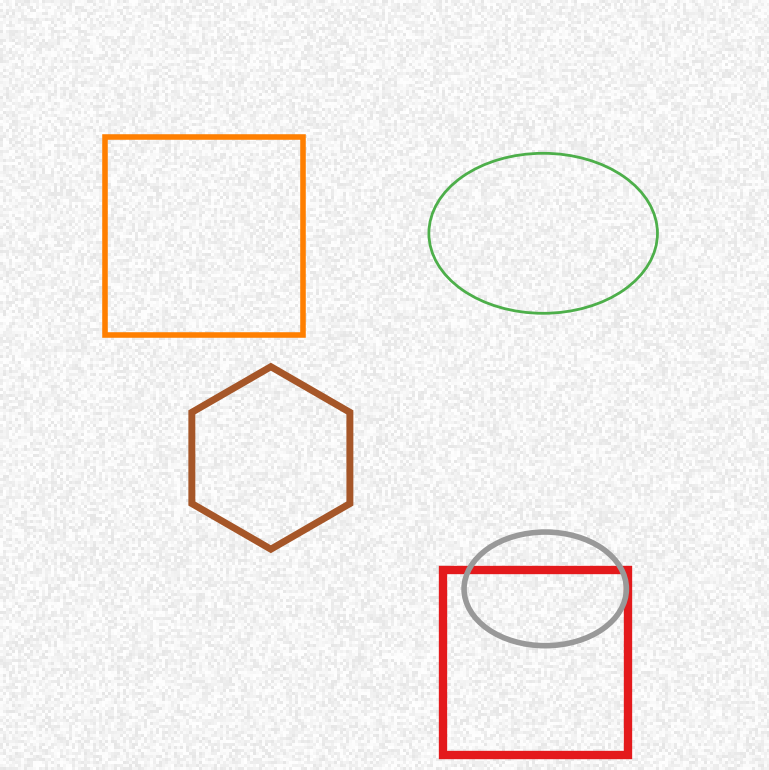[{"shape": "square", "thickness": 3, "radius": 0.6, "center": [0.696, 0.14]}, {"shape": "oval", "thickness": 1, "radius": 0.74, "center": [0.705, 0.697]}, {"shape": "square", "thickness": 2, "radius": 0.64, "center": [0.265, 0.694]}, {"shape": "hexagon", "thickness": 2.5, "radius": 0.59, "center": [0.352, 0.405]}, {"shape": "oval", "thickness": 2, "radius": 0.53, "center": [0.708, 0.235]}]